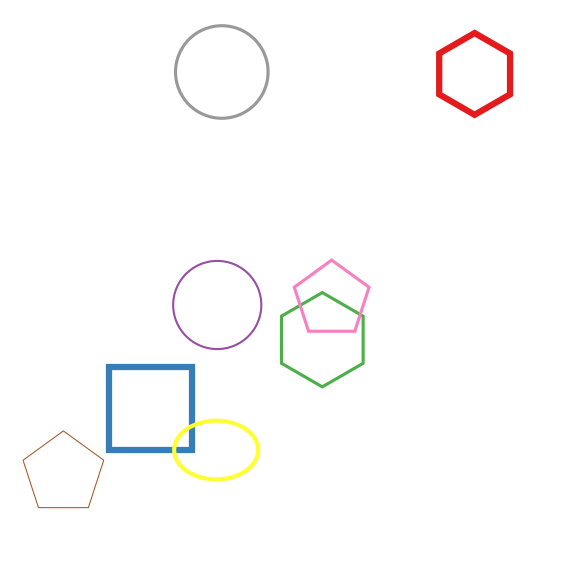[{"shape": "hexagon", "thickness": 3, "radius": 0.35, "center": [0.822, 0.871]}, {"shape": "square", "thickness": 3, "radius": 0.36, "center": [0.261, 0.292]}, {"shape": "hexagon", "thickness": 1.5, "radius": 0.41, "center": [0.558, 0.411]}, {"shape": "circle", "thickness": 1, "radius": 0.38, "center": [0.376, 0.471]}, {"shape": "oval", "thickness": 2, "radius": 0.36, "center": [0.374, 0.22]}, {"shape": "pentagon", "thickness": 0.5, "radius": 0.37, "center": [0.11, 0.179]}, {"shape": "pentagon", "thickness": 1.5, "radius": 0.34, "center": [0.574, 0.481]}, {"shape": "circle", "thickness": 1.5, "radius": 0.4, "center": [0.384, 0.874]}]